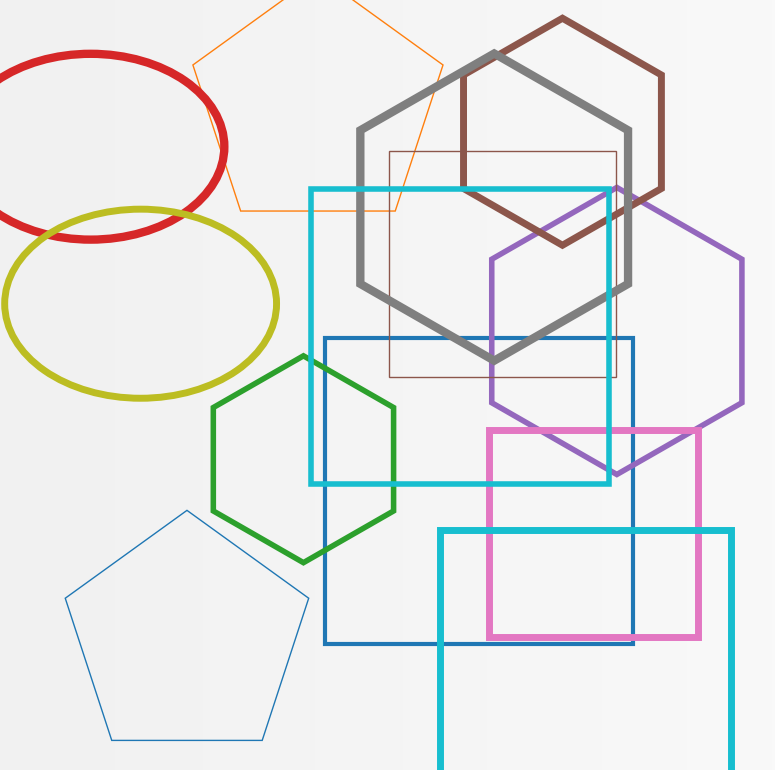[{"shape": "pentagon", "thickness": 0.5, "radius": 0.83, "center": [0.241, 0.172]}, {"shape": "square", "thickness": 1.5, "radius": 0.99, "center": [0.618, 0.362]}, {"shape": "pentagon", "thickness": 0.5, "radius": 0.85, "center": [0.41, 0.863]}, {"shape": "hexagon", "thickness": 2, "radius": 0.67, "center": [0.392, 0.404]}, {"shape": "oval", "thickness": 3, "radius": 0.86, "center": [0.117, 0.809]}, {"shape": "hexagon", "thickness": 2, "radius": 0.93, "center": [0.796, 0.57]}, {"shape": "hexagon", "thickness": 2.5, "radius": 0.74, "center": [0.726, 0.829]}, {"shape": "square", "thickness": 0.5, "radius": 0.73, "center": [0.648, 0.657]}, {"shape": "square", "thickness": 2.5, "radius": 0.67, "center": [0.765, 0.307]}, {"shape": "hexagon", "thickness": 3, "radius": 1.0, "center": [0.638, 0.731]}, {"shape": "oval", "thickness": 2.5, "radius": 0.88, "center": [0.181, 0.606]}, {"shape": "square", "thickness": 2.5, "radius": 0.94, "center": [0.756, 0.125]}, {"shape": "square", "thickness": 2, "radius": 0.96, "center": [0.593, 0.563]}]